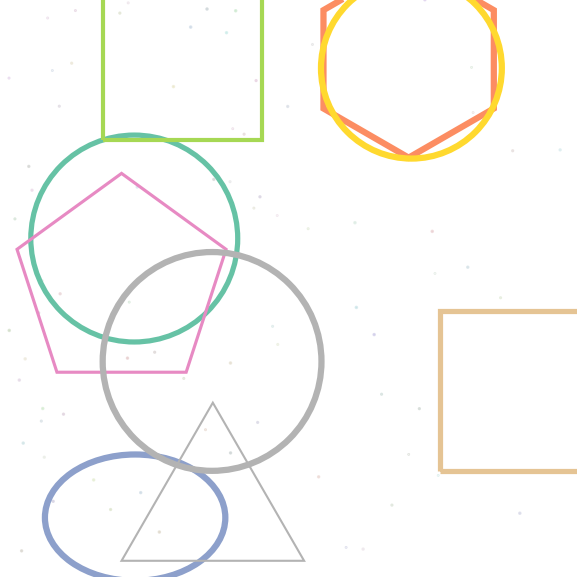[{"shape": "circle", "thickness": 2.5, "radius": 0.9, "center": [0.232, 0.586]}, {"shape": "hexagon", "thickness": 3, "radius": 0.85, "center": [0.708, 0.896]}, {"shape": "oval", "thickness": 3, "radius": 0.78, "center": [0.234, 0.103]}, {"shape": "pentagon", "thickness": 1.5, "radius": 0.95, "center": [0.21, 0.509]}, {"shape": "square", "thickness": 2, "radius": 0.69, "center": [0.316, 0.894]}, {"shape": "circle", "thickness": 3, "radius": 0.78, "center": [0.712, 0.881]}, {"shape": "square", "thickness": 2.5, "radius": 0.69, "center": [0.9, 0.322]}, {"shape": "circle", "thickness": 3, "radius": 0.95, "center": [0.367, 0.373]}, {"shape": "triangle", "thickness": 1, "radius": 0.91, "center": [0.369, 0.119]}]